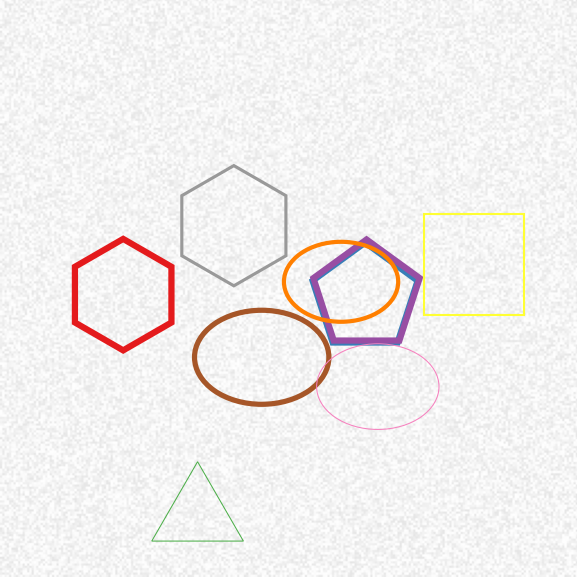[{"shape": "hexagon", "thickness": 3, "radius": 0.48, "center": [0.213, 0.489]}, {"shape": "pentagon", "thickness": 3, "radius": 0.48, "center": [0.632, 0.483]}, {"shape": "triangle", "thickness": 0.5, "radius": 0.46, "center": [0.342, 0.108]}, {"shape": "pentagon", "thickness": 3, "radius": 0.48, "center": [0.635, 0.488]}, {"shape": "oval", "thickness": 2, "radius": 0.49, "center": [0.591, 0.511]}, {"shape": "square", "thickness": 1, "radius": 0.44, "center": [0.821, 0.541]}, {"shape": "oval", "thickness": 2.5, "radius": 0.58, "center": [0.453, 0.38]}, {"shape": "oval", "thickness": 0.5, "radius": 0.53, "center": [0.654, 0.33]}, {"shape": "hexagon", "thickness": 1.5, "radius": 0.52, "center": [0.405, 0.608]}]